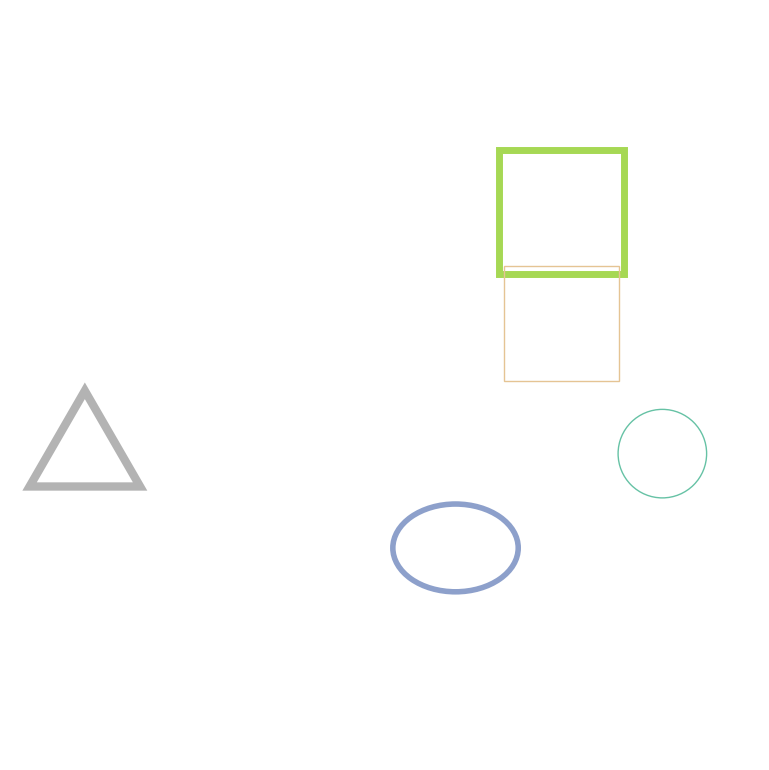[{"shape": "circle", "thickness": 0.5, "radius": 0.29, "center": [0.86, 0.411]}, {"shape": "oval", "thickness": 2, "radius": 0.41, "center": [0.592, 0.288]}, {"shape": "square", "thickness": 2.5, "radius": 0.4, "center": [0.729, 0.725]}, {"shape": "square", "thickness": 0.5, "radius": 0.37, "center": [0.73, 0.58]}, {"shape": "triangle", "thickness": 3, "radius": 0.41, "center": [0.11, 0.41]}]